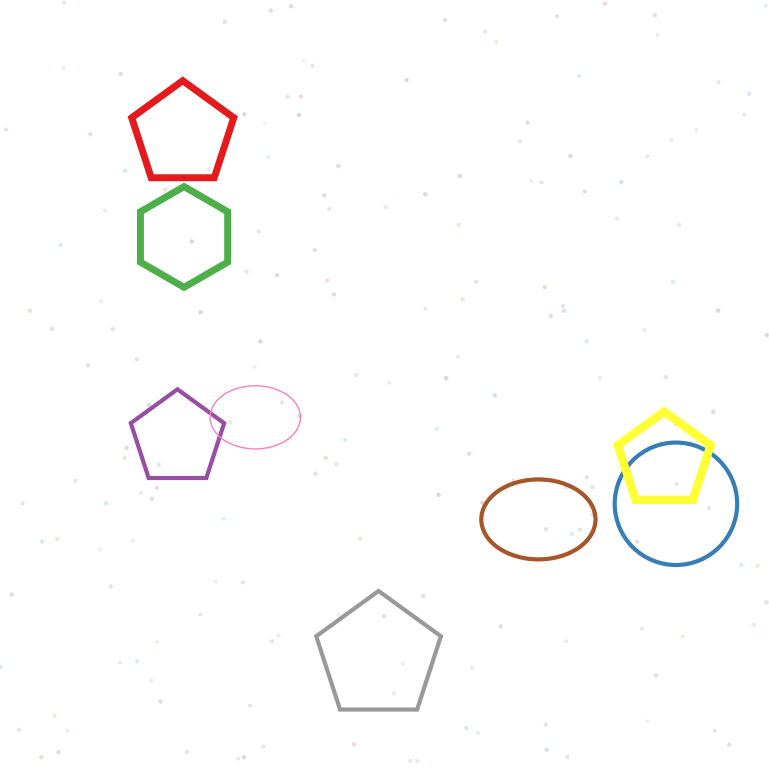[{"shape": "pentagon", "thickness": 2.5, "radius": 0.35, "center": [0.237, 0.826]}, {"shape": "circle", "thickness": 1.5, "radius": 0.4, "center": [0.878, 0.346]}, {"shape": "hexagon", "thickness": 2.5, "radius": 0.33, "center": [0.239, 0.692]}, {"shape": "pentagon", "thickness": 1.5, "radius": 0.32, "center": [0.23, 0.431]}, {"shape": "pentagon", "thickness": 3, "radius": 0.32, "center": [0.863, 0.402]}, {"shape": "oval", "thickness": 1.5, "radius": 0.37, "center": [0.699, 0.325]}, {"shape": "oval", "thickness": 0.5, "radius": 0.29, "center": [0.332, 0.458]}, {"shape": "pentagon", "thickness": 1.5, "radius": 0.43, "center": [0.492, 0.147]}]